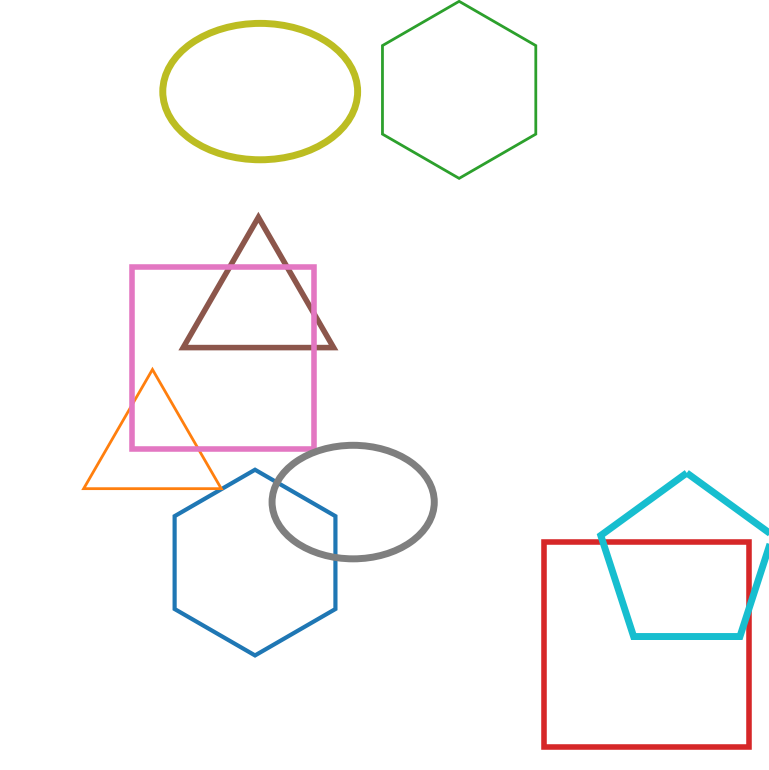[{"shape": "hexagon", "thickness": 1.5, "radius": 0.6, "center": [0.331, 0.269]}, {"shape": "triangle", "thickness": 1, "radius": 0.52, "center": [0.198, 0.417]}, {"shape": "hexagon", "thickness": 1, "radius": 0.57, "center": [0.596, 0.883]}, {"shape": "square", "thickness": 2, "radius": 0.67, "center": [0.84, 0.163]}, {"shape": "triangle", "thickness": 2, "radius": 0.56, "center": [0.336, 0.605]}, {"shape": "square", "thickness": 2, "radius": 0.59, "center": [0.289, 0.535]}, {"shape": "oval", "thickness": 2.5, "radius": 0.53, "center": [0.459, 0.348]}, {"shape": "oval", "thickness": 2.5, "radius": 0.63, "center": [0.338, 0.881]}, {"shape": "pentagon", "thickness": 2.5, "radius": 0.59, "center": [0.892, 0.268]}]